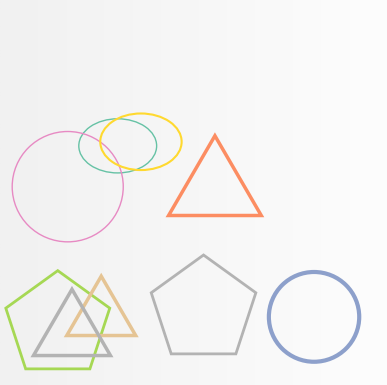[{"shape": "oval", "thickness": 1, "radius": 0.5, "center": [0.304, 0.621]}, {"shape": "triangle", "thickness": 2.5, "radius": 0.69, "center": [0.555, 0.509]}, {"shape": "circle", "thickness": 3, "radius": 0.58, "center": [0.81, 0.177]}, {"shape": "circle", "thickness": 1, "radius": 0.72, "center": [0.175, 0.515]}, {"shape": "pentagon", "thickness": 2, "radius": 0.71, "center": [0.149, 0.156]}, {"shape": "oval", "thickness": 1.5, "radius": 0.52, "center": [0.364, 0.632]}, {"shape": "triangle", "thickness": 2.5, "radius": 0.51, "center": [0.261, 0.18]}, {"shape": "pentagon", "thickness": 2, "radius": 0.71, "center": [0.525, 0.196]}, {"shape": "triangle", "thickness": 2.5, "radius": 0.57, "center": [0.186, 0.134]}]